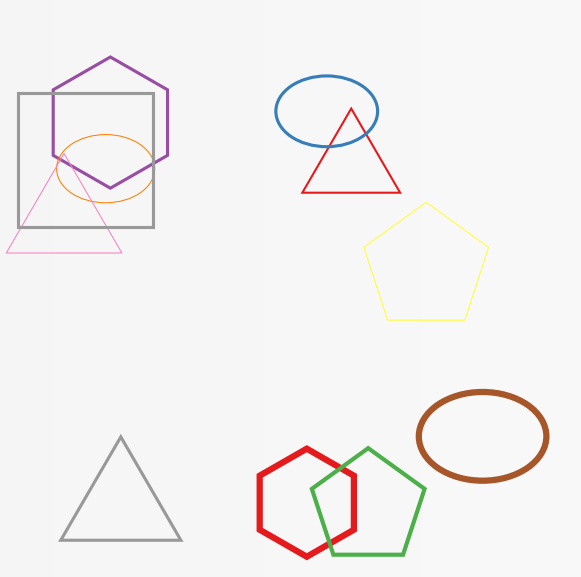[{"shape": "triangle", "thickness": 1, "radius": 0.49, "center": [0.604, 0.714]}, {"shape": "hexagon", "thickness": 3, "radius": 0.47, "center": [0.528, 0.129]}, {"shape": "oval", "thickness": 1.5, "radius": 0.44, "center": [0.562, 0.806]}, {"shape": "pentagon", "thickness": 2, "radius": 0.51, "center": [0.633, 0.121]}, {"shape": "hexagon", "thickness": 1.5, "radius": 0.57, "center": [0.19, 0.787]}, {"shape": "oval", "thickness": 0.5, "radius": 0.42, "center": [0.182, 0.707]}, {"shape": "pentagon", "thickness": 0.5, "radius": 0.56, "center": [0.733, 0.536]}, {"shape": "oval", "thickness": 3, "radius": 0.55, "center": [0.83, 0.244]}, {"shape": "triangle", "thickness": 0.5, "radius": 0.57, "center": [0.11, 0.618]}, {"shape": "square", "thickness": 1.5, "radius": 0.58, "center": [0.147, 0.722]}, {"shape": "triangle", "thickness": 1.5, "radius": 0.6, "center": [0.208, 0.123]}]